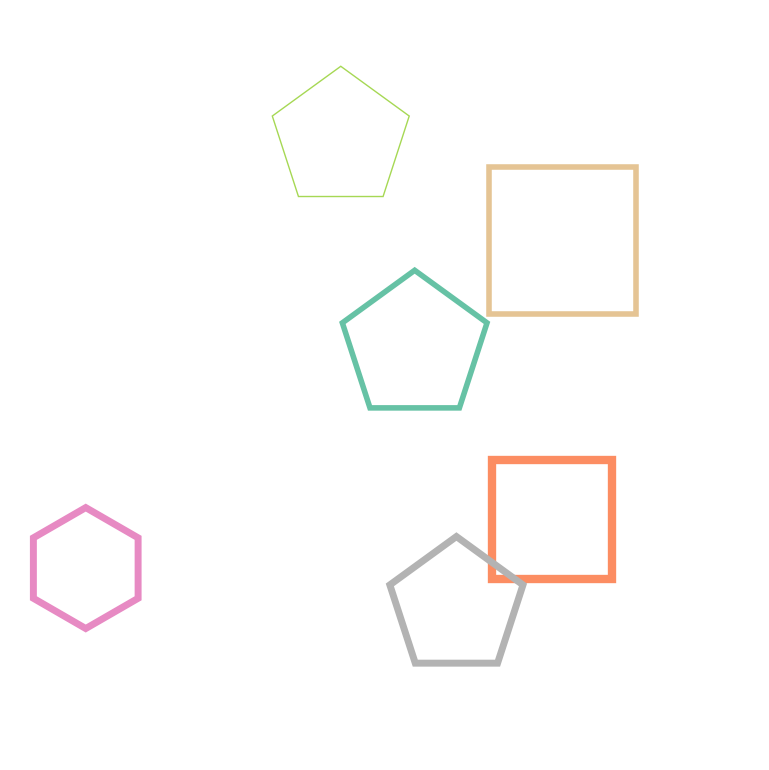[{"shape": "pentagon", "thickness": 2, "radius": 0.49, "center": [0.539, 0.55]}, {"shape": "square", "thickness": 3, "radius": 0.39, "center": [0.717, 0.326]}, {"shape": "hexagon", "thickness": 2.5, "radius": 0.39, "center": [0.111, 0.262]}, {"shape": "pentagon", "thickness": 0.5, "radius": 0.47, "center": [0.443, 0.82]}, {"shape": "square", "thickness": 2, "radius": 0.48, "center": [0.731, 0.688]}, {"shape": "pentagon", "thickness": 2.5, "radius": 0.45, "center": [0.593, 0.212]}]